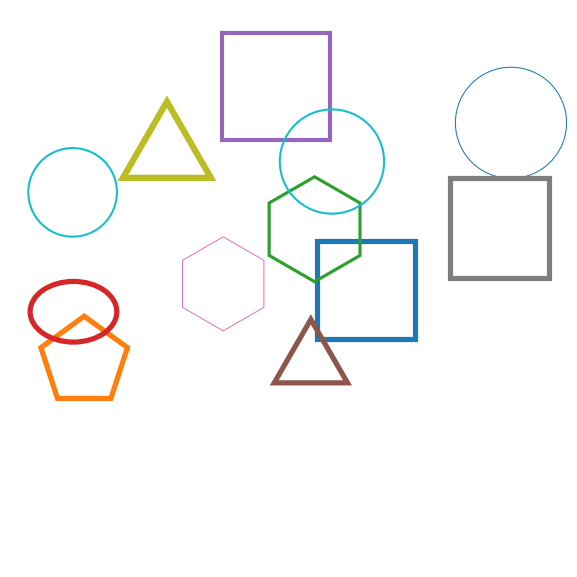[{"shape": "circle", "thickness": 0.5, "radius": 0.48, "center": [0.885, 0.786]}, {"shape": "square", "thickness": 2.5, "radius": 0.43, "center": [0.634, 0.497]}, {"shape": "pentagon", "thickness": 2.5, "radius": 0.39, "center": [0.146, 0.373]}, {"shape": "hexagon", "thickness": 1.5, "radius": 0.45, "center": [0.545, 0.602]}, {"shape": "oval", "thickness": 2.5, "radius": 0.38, "center": [0.127, 0.459]}, {"shape": "square", "thickness": 2, "radius": 0.46, "center": [0.478, 0.849]}, {"shape": "triangle", "thickness": 2.5, "radius": 0.37, "center": [0.538, 0.373]}, {"shape": "hexagon", "thickness": 0.5, "radius": 0.41, "center": [0.386, 0.508]}, {"shape": "square", "thickness": 2.5, "radius": 0.43, "center": [0.865, 0.605]}, {"shape": "triangle", "thickness": 3, "radius": 0.44, "center": [0.289, 0.735]}, {"shape": "circle", "thickness": 1, "radius": 0.45, "center": [0.575, 0.719]}, {"shape": "circle", "thickness": 1, "radius": 0.38, "center": [0.126, 0.666]}]